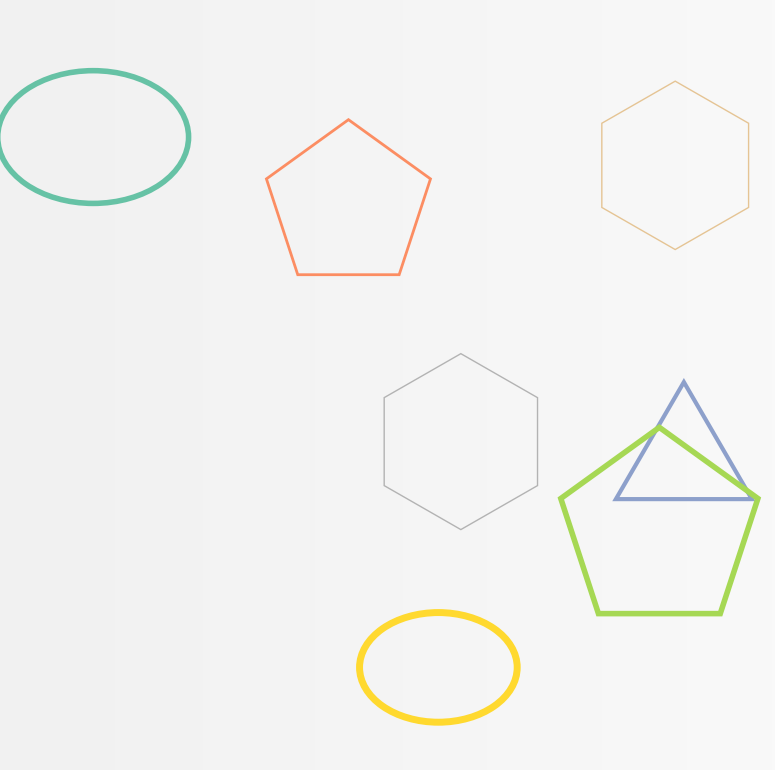[{"shape": "oval", "thickness": 2, "radius": 0.62, "center": [0.12, 0.822]}, {"shape": "pentagon", "thickness": 1, "radius": 0.56, "center": [0.45, 0.733]}, {"shape": "triangle", "thickness": 1.5, "radius": 0.51, "center": [0.882, 0.402]}, {"shape": "pentagon", "thickness": 2, "radius": 0.67, "center": [0.851, 0.311]}, {"shape": "oval", "thickness": 2.5, "radius": 0.51, "center": [0.566, 0.133]}, {"shape": "hexagon", "thickness": 0.5, "radius": 0.55, "center": [0.871, 0.785]}, {"shape": "hexagon", "thickness": 0.5, "radius": 0.57, "center": [0.595, 0.426]}]